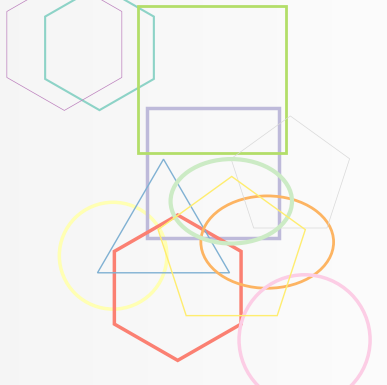[{"shape": "hexagon", "thickness": 1.5, "radius": 0.81, "center": [0.257, 0.876]}, {"shape": "circle", "thickness": 2.5, "radius": 0.69, "center": [0.292, 0.336]}, {"shape": "square", "thickness": 2.5, "radius": 0.85, "center": [0.55, 0.551]}, {"shape": "hexagon", "thickness": 2.5, "radius": 0.94, "center": [0.459, 0.253]}, {"shape": "triangle", "thickness": 1, "radius": 0.98, "center": [0.422, 0.39]}, {"shape": "oval", "thickness": 2, "radius": 0.86, "center": [0.69, 0.371]}, {"shape": "square", "thickness": 2, "radius": 0.96, "center": [0.548, 0.793]}, {"shape": "circle", "thickness": 2.5, "radius": 0.85, "center": [0.786, 0.117]}, {"shape": "pentagon", "thickness": 0.5, "radius": 0.8, "center": [0.749, 0.538]}, {"shape": "hexagon", "thickness": 0.5, "radius": 0.86, "center": [0.166, 0.884]}, {"shape": "oval", "thickness": 3, "radius": 0.78, "center": [0.597, 0.477]}, {"shape": "pentagon", "thickness": 1, "radius": 1.0, "center": [0.598, 0.342]}]